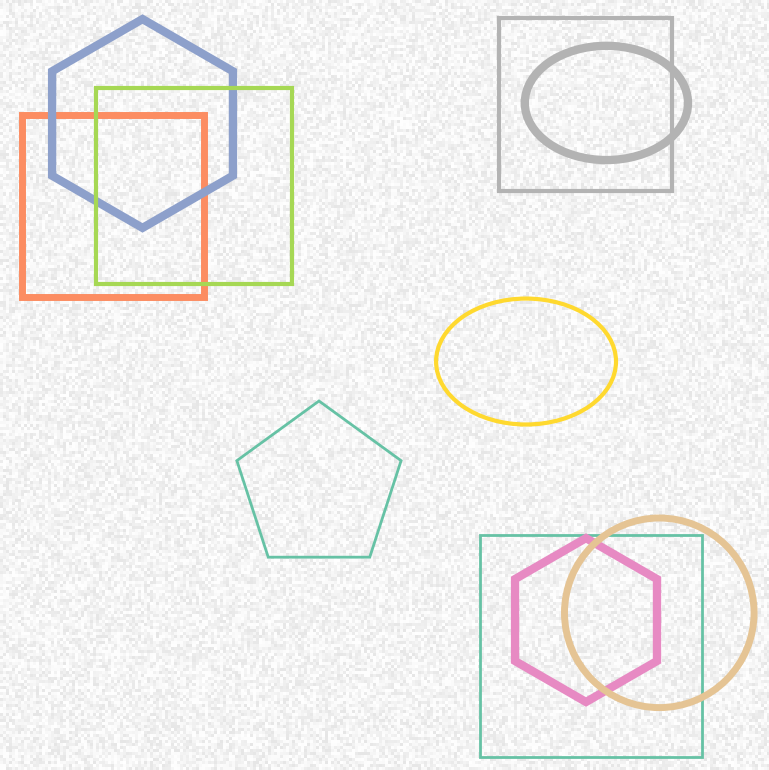[{"shape": "pentagon", "thickness": 1, "radius": 0.56, "center": [0.414, 0.367]}, {"shape": "square", "thickness": 1, "radius": 0.72, "center": [0.768, 0.161]}, {"shape": "square", "thickness": 2.5, "radius": 0.59, "center": [0.147, 0.733]}, {"shape": "hexagon", "thickness": 3, "radius": 0.68, "center": [0.185, 0.84]}, {"shape": "hexagon", "thickness": 3, "radius": 0.53, "center": [0.761, 0.195]}, {"shape": "square", "thickness": 1.5, "radius": 0.64, "center": [0.252, 0.758]}, {"shape": "oval", "thickness": 1.5, "radius": 0.58, "center": [0.683, 0.53]}, {"shape": "circle", "thickness": 2.5, "radius": 0.62, "center": [0.856, 0.204]}, {"shape": "square", "thickness": 1.5, "radius": 0.56, "center": [0.76, 0.864]}, {"shape": "oval", "thickness": 3, "radius": 0.53, "center": [0.788, 0.866]}]